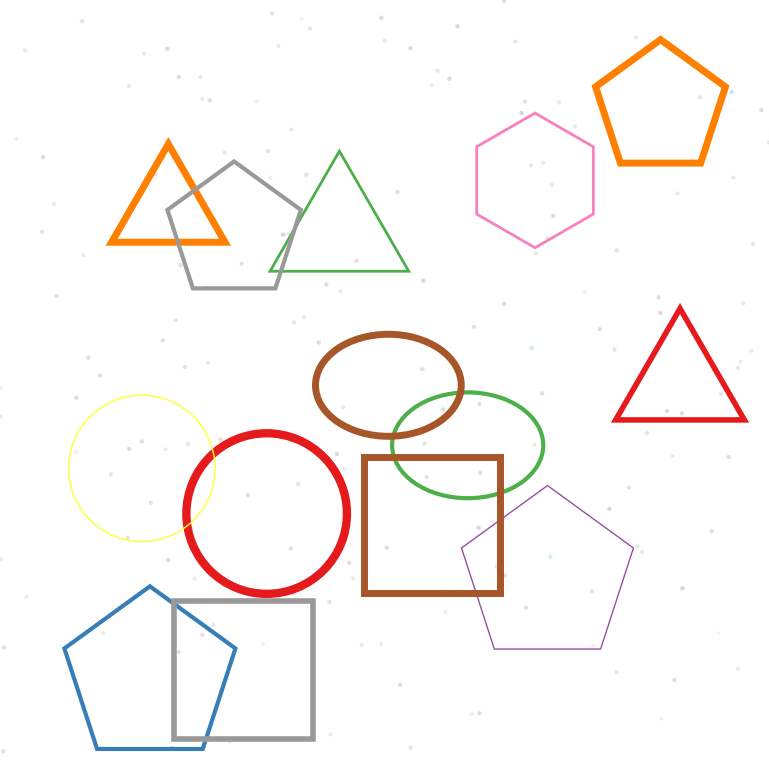[{"shape": "circle", "thickness": 3, "radius": 0.52, "center": [0.346, 0.333]}, {"shape": "triangle", "thickness": 2, "radius": 0.48, "center": [0.883, 0.503]}, {"shape": "pentagon", "thickness": 1.5, "radius": 0.58, "center": [0.195, 0.122]}, {"shape": "triangle", "thickness": 1, "radius": 0.52, "center": [0.441, 0.7]}, {"shape": "oval", "thickness": 1.5, "radius": 0.49, "center": [0.607, 0.422]}, {"shape": "pentagon", "thickness": 0.5, "radius": 0.59, "center": [0.711, 0.252]}, {"shape": "triangle", "thickness": 2.5, "radius": 0.43, "center": [0.219, 0.728]}, {"shape": "pentagon", "thickness": 2.5, "radius": 0.44, "center": [0.858, 0.86]}, {"shape": "circle", "thickness": 0.5, "radius": 0.48, "center": [0.184, 0.392]}, {"shape": "square", "thickness": 2.5, "radius": 0.44, "center": [0.561, 0.318]}, {"shape": "oval", "thickness": 2.5, "radius": 0.47, "center": [0.504, 0.5]}, {"shape": "hexagon", "thickness": 1, "radius": 0.44, "center": [0.695, 0.766]}, {"shape": "pentagon", "thickness": 1.5, "radius": 0.46, "center": [0.304, 0.699]}, {"shape": "square", "thickness": 2, "radius": 0.45, "center": [0.316, 0.13]}]